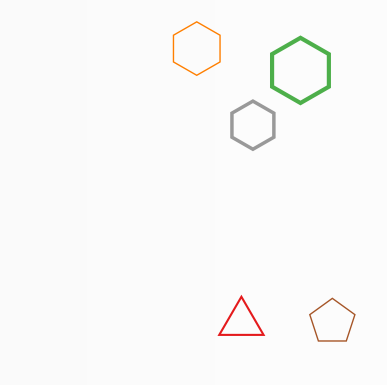[{"shape": "triangle", "thickness": 1.5, "radius": 0.33, "center": [0.623, 0.163]}, {"shape": "hexagon", "thickness": 3, "radius": 0.42, "center": [0.775, 0.817]}, {"shape": "hexagon", "thickness": 1, "radius": 0.35, "center": [0.508, 0.874]}, {"shape": "pentagon", "thickness": 1, "radius": 0.31, "center": [0.858, 0.164]}, {"shape": "hexagon", "thickness": 2.5, "radius": 0.31, "center": [0.653, 0.675]}]